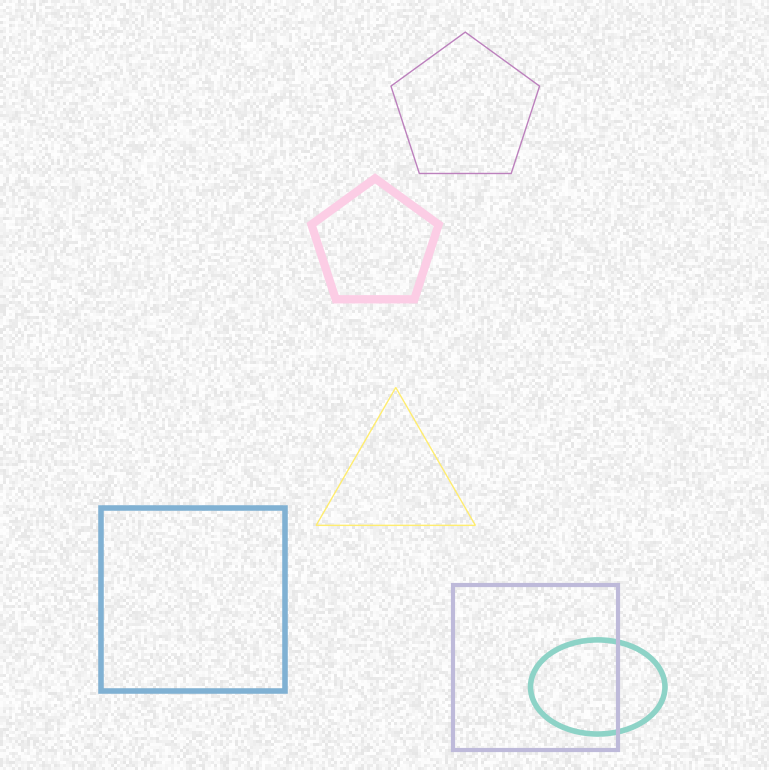[{"shape": "oval", "thickness": 2, "radius": 0.44, "center": [0.776, 0.108]}, {"shape": "square", "thickness": 1.5, "radius": 0.54, "center": [0.695, 0.134]}, {"shape": "square", "thickness": 2, "radius": 0.6, "center": [0.251, 0.222]}, {"shape": "pentagon", "thickness": 3, "radius": 0.43, "center": [0.487, 0.682]}, {"shape": "pentagon", "thickness": 0.5, "radius": 0.51, "center": [0.604, 0.857]}, {"shape": "triangle", "thickness": 0.5, "radius": 0.6, "center": [0.514, 0.377]}]